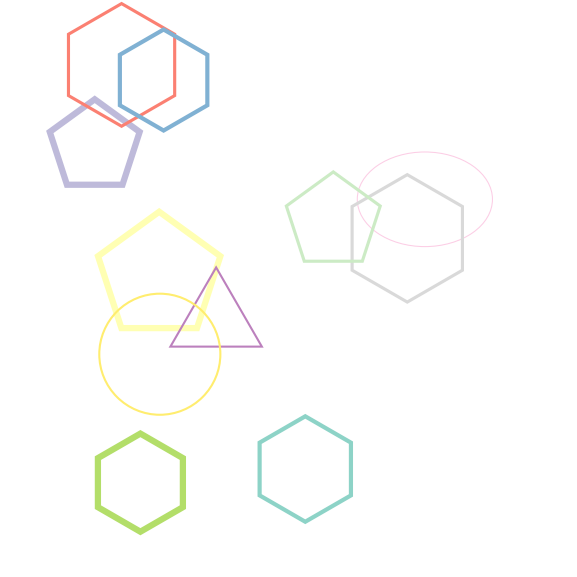[{"shape": "hexagon", "thickness": 2, "radius": 0.46, "center": [0.529, 0.187]}, {"shape": "pentagon", "thickness": 3, "radius": 0.56, "center": [0.276, 0.521]}, {"shape": "pentagon", "thickness": 3, "radius": 0.41, "center": [0.164, 0.745]}, {"shape": "hexagon", "thickness": 1.5, "radius": 0.53, "center": [0.211, 0.887]}, {"shape": "hexagon", "thickness": 2, "radius": 0.44, "center": [0.283, 0.861]}, {"shape": "hexagon", "thickness": 3, "radius": 0.42, "center": [0.243, 0.163]}, {"shape": "oval", "thickness": 0.5, "radius": 0.59, "center": [0.736, 0.654]}, {"shape": "hexagon", "thickness": 1.5, "radius": 0.55, "center": [0.705, 0.586]}, {"shape": "triangle", "thickness": 1, "radius": 0.46, "center": [0.374, 0.445]}, {"shape": "pentagon", "thickness": 1.5, "radius": 0.43, "center": [0.577, 0.616]}, {"shape": "circle", "thickness": 1, "radius": 0.52, "center": [0.277, 0.386]}]